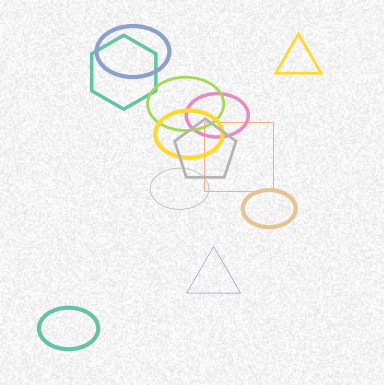[{"shape": "hexagon", "thickness": 2.5, "radius": 0.48, "center": [0.322, 0.812]}, {"shape": "oval", "thickness": 3, "radius": 0.38, "center": [0.178, 0.147]}, {"shape": "square", "thickness": 0.5, "radius": 0.45, "center": [0.619, 0.594]}, {"shape": "triangle", "thickness": 0.5, "radius": 0.4, "center": [0.555, 0.279]}, {"shape": "oval", "thickness": 3, "radius": 0.47, "center": [0.345, 0.866]}, {"shape": "oval", "thickness": 2.5, "radius": 0.4, "center": [0.564, 0.7]}, {"shape": "oval", "thickness": 2, "radius": 0.49, "center": [0.482, 0.73]}, {"shape": "triangle", "thickness": 2, "radius": 0.34, "center": [0.775, 0.844]}, {"shape": "oval", "thickness": 3, "radius": 0.44, "center": [0.491, 0.651]}, {"shape": "oval", "thickness": 3, "radius": 0.34, "center": [0.699, 0.458]}, {"shape": "pentagon", "thickness": 2, "radius": 0.42, "center": [0.533, 0.607]}, {"shape": "oval", "thickness": 0.5, "radius": 0.38, "center": [0.466, 0.51]}]